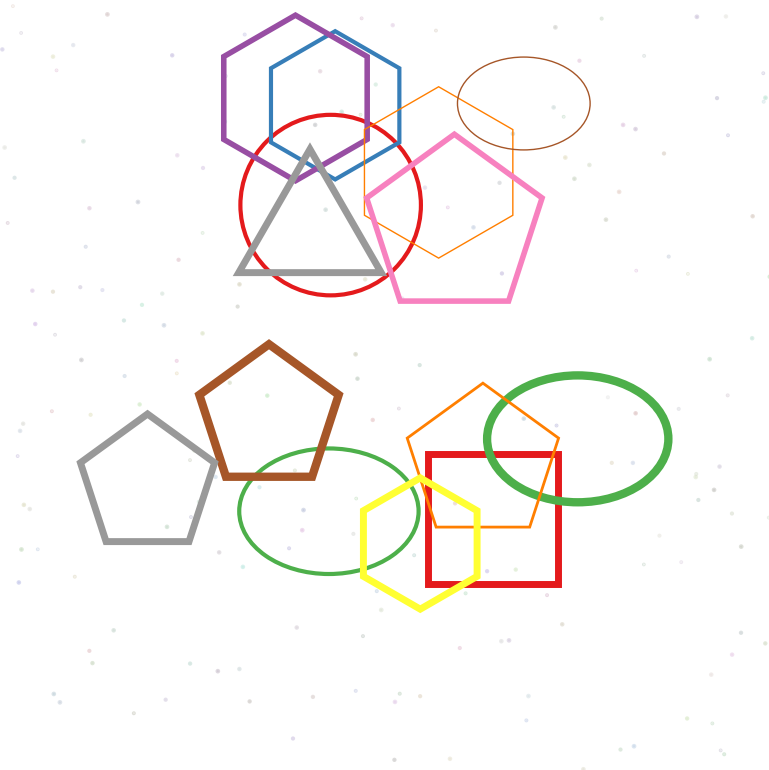[{"shape": "square", "thickness": 2.5, "radius": 0.42, "center": [0.64, 0.326]}, {"shape": "circle", "thickness": 1.5, "radius": 0.59, "center": [0.429, 0.734]}, {"shape": "hexagon", "thickness": 1.5, "radius": 0.48, "center": [0.435, 0.863]}, {"shape": "oval", "thickness": 1.5, "radius": 0.58, "center": [0.427, 0.336]}, {"shape": "oval", "thickness": 3, "radius": 0.59, "center": [0.75, 0.43]}, {"shape": "hexagon", "thickness": 2, "radius": 0.54, "center": [0.384, 0.873]}, {"shape": "pentagon", "thickness": 1, "radius": 0.52, "center": [0.627, 0.399]}, {"shape": "hexagon", "thickness": 0.5, "radius": 0.56, "center": [0.57, 0.776]}, {"shape": "hexagon", "thickness": 2.5, "radius": 0.43, "center": [0.546, 0.294]}, {"shape": "pentagon", "thickness": 3, "radius": 0.48, "center": [0.349, 0.458]}, {"shape": "oval", "thickness": 0.5, "radius": 0.43, "center": [0.68, 0.866]}, {"shape": "pentagon", "thickness": 2, "radius": 0.6, "center": [0.59, 0.706]}, {"shape": "triangle", "thickness": 2.5, "radius": 0.53, "center": [0.403, 0.699]}, {"shape": "pentagon", "thickness": 2.5, "radius": 0.46, "center": [0.192, 0.371]}]